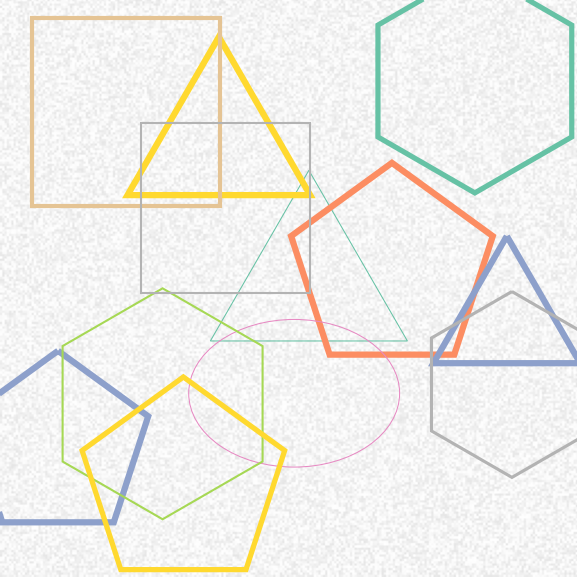[{"shape": "triangle", "thickness": 0.5, "radius": 0.98, "center": [0.535, 0.507]}, {"shape": "hexagon", "thickness": 2.5, "radius": 0.97, "center": [0.822, 0.859]}, {"shape": "pentagon", "thickness": 3, "radius": 0.92, "center": [0.679, 0.534]}, {"shape": "pentagon", "thickness": 3, "radius": 0.82, "center": [0.101, 0.228]}, {"shape": "triangle", "thickness": 3, "radius": 0.73, "center": [0.878, 0.444]}, {"shape": "oval", "thickness": 0.5, "radius": 0.91, "center": [0.509, 0.318]}, {"shape": "hexagon", "thickness": 1, "radius": 1.0, "center": [0.282, 0.3]}, {"shape": "pentagon", "thickness": 2.5, "radius": 0.92, "center": [0.318, 0.162]}, {"shape": "triangle", "thickness": 3, "radius": 0.91, "center": [0.379, 0.753]}, {"shape": "square", "thickness": 2, "radius": 0.81, "center": [0.218, 0.805]}, {"shape": "hexagon", "thickness": 1.5, "radius": 0.8, "center": [0.886, 0.333]}, {"shape": "square", "thickness": 1, "radius": 0.73, "center": [0.39, 0.64]}]